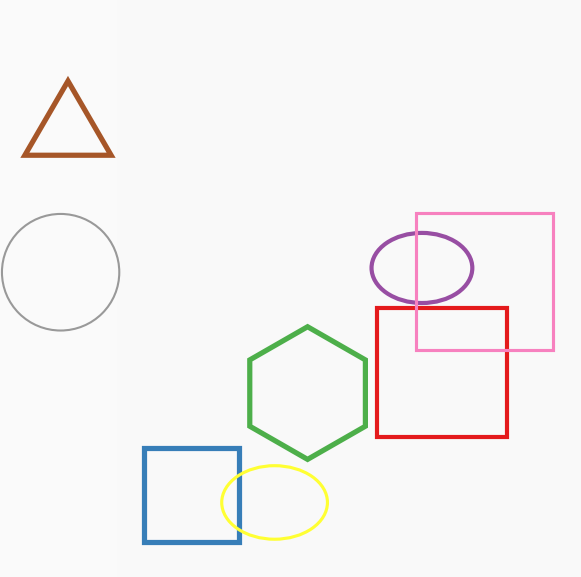[{"shape": "square", "thickness": 2, "radius": 0.56, "center": [0.76, 0.354]}, {"shape": "square", "thickness": 2.5, "radius": 0.41, "center": [0.33, 0.142]}, {"shape": "hexagon", "thickness": 2.5, "radius": 0.57, "center": [0.529, 0.319]}, {"shape": "oval", "thickness": 2, "radius": 0.43, "center": [0.726, 0.535]}, {"shape": "oval", "thickness": 1.5, "radius": 0.45, "center": [0.472, 0.129]}, {"shape": "triangle", "thickness": 2.5, "radius": 0.43, "center": [0.117, 0.773]}, {"shape": "square", "thickness": 1.5, "radius": 0.59, "center": [0.834, 0.512]}, {"shape": "circle", "thickness": 1, "radius": 0.5, "center": [0.104, 0.528]}]